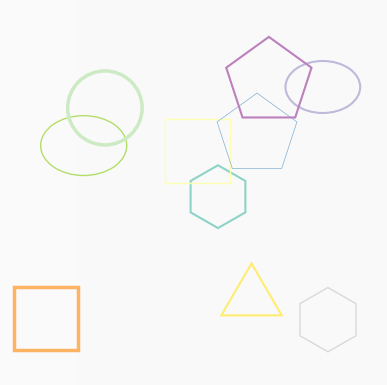[{"shape": "hexagon", "thickness": 1.5, "radius": 0.41, "center": [0.563, 0.489]}, {"shape": "square", "thickness": 1, "radius": 0.42, "center": [0.511, 0.607]}, {"shape": "oval", "thickness": 1.5, "radius": 0.48, "center": [0.833, 0.774]}, {"shape": "pentagon", "thickness": 0.5, "radius": 0.54, "center": [0.663, 0.65]}, {"shape": "square", "thickness": 2.5, "radius": 0.41, "center": [0.119, 0.172]}, {"shape": "oval", "thickness": 1, "radius": 0.56, "center": [0.216, 0.622]}, {"shape": "hexagon", "thickness": 1, "radius": 0.42, "center": [0.846, 0.17]}, {"shape": "pentagon", "thickness": 1.5, "radius": 0.58, "center": [0.694, 0.788]}, {"shape": "circle", "thickness": 2.5, "radius": 0.48, "center": [0.271, 0.72]}, {"shape": "triangle", "thickness": 1.5, "radius": 0.45, "center": [0.649, 0.226]}]